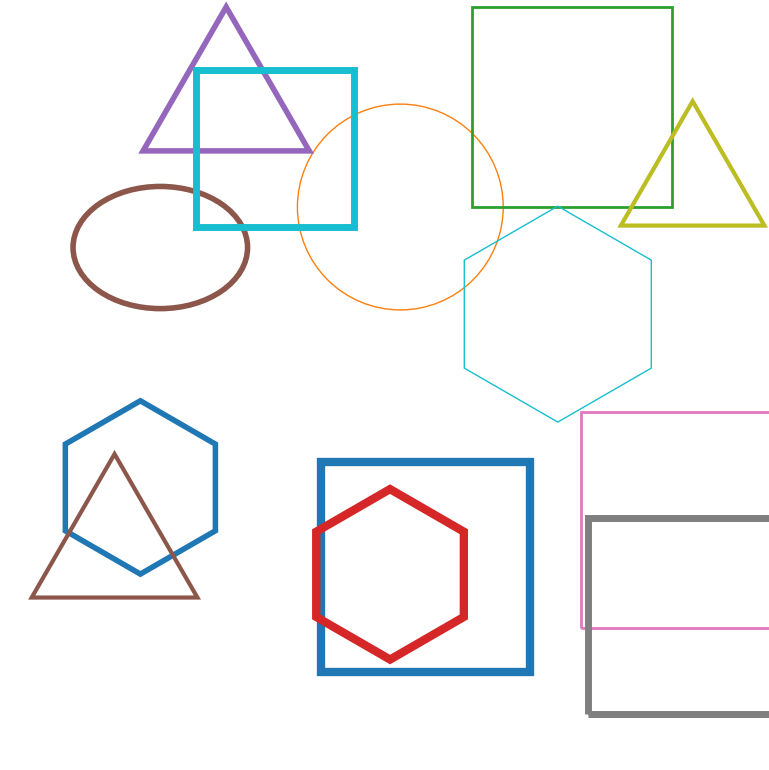[{"shape": "square", "thickness": 3, "radius": 0.68, "center": [0.553, 0.264]}, {"shape": "hexagon", "thickness": 2, "radius": 0.56, "center": [0.182, 0.367]}, {"shape": "circle", "thickness": 0.5, "radius": 0.67, "center": [0.52, 0.731]}, {"shape": "square", "thickness": 1, "radius": 0.65, "center": [0.743, 0.861]}, {"shape": "hexagon", "thickness": 3, "radius": 0.55, "center": [0.507, 0.254]}, {"shape": "triangle", "thickness": 2, "radius": 0.62, "center": [0.294, 0.866]}, {"shape": "triangle", "thickness": 1.5, "radius": 0.62, "center": [0.149, 0.286]}, {"shape": "oval", "thickness": 2, "radius": 0.57, "center": [0.208, 0.679]}, {"shape": "square", "thickness": 1, "radius": 0.7, "center": [0.895, 0.325]}, {"shape": "square", "thickness": 2.5, "radius": 0.63, "center": [0.891, 0.2]}, {"shape": "triangle", "thickness": 1.5, "radius": 0.54, "center": [0.9, 0.761]}, {"shape": "square", "thickness": 2.5, "radius": 0.51, "center": [0.357, 0.807]}, {"shape": "hexagon", "thickness": 0.5, "radius": 0.7, "center": [0.724, 0.592]}]